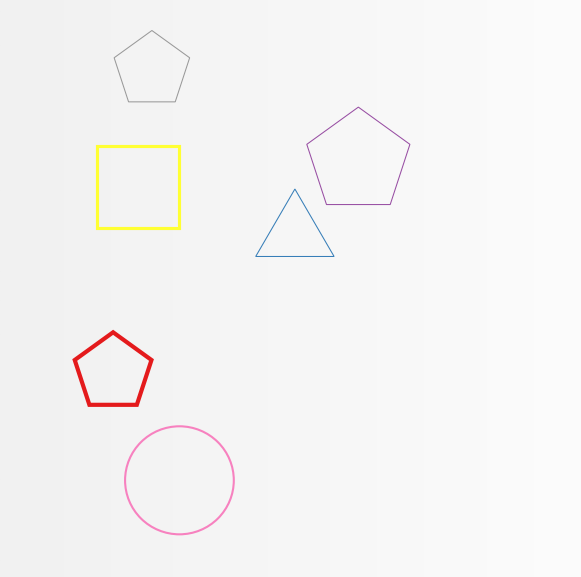[{"shape": "pentagon", "thickness": 2, "radius": 0.35, "center": [0.195, 0.354]}, {"shape": "triangle", "thickness": 0.5, "radius": 0.39, "center": [0.507, 0.594]}, {"shape": "pentagon", "thickness": 0.5, "radius": 0.47, "center": [0.617, 0.72]}, {"shape": "square", "thickness": 1.5, "radius": 0.36, "center": [0.237, 0.675]}, {"shape": "circle", "thickness": 1, "radius": 0.47, "center": [0.309, 0.167]}, {"shape": "pentagon", "thickness": 0.5, "radius": 0.34, "center": [0.261, 0.878]}]